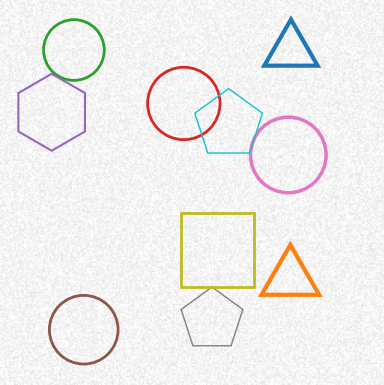[{"shape": "triangle", "thickness": 3, "radius": 0.4, "center": [0.756, 0.869]}, {"shape": "triangle", "thickness": 3, "radius": 0.43, "center": [0.754, 0.277]}, {"shape": "circle", "thickness": 2, "radius": 0.39, "center": [0.192, 0.87]}, {"shape": "circle", "thickness": 2, "radius": 0.47, "center": [0.477, 0.731]}, {"shape": "hexagon", "thickness": 1.5, "radius": 0.5, "center": [0.134, 0.708]}, {"shape": "circle", "thickness": 2, "radius": 0.45, "center": [0.218, 0.144]}, {"shape": "circle", "thickness": 2.5, "radius": 0.49, "center": [0.749, 0.597]}, {"shape": "pentagon", "thickness": 1, "radius": 0.42, "center": [0.551, 0.17]}, {"shape": "square", "thickness": 2, "radius": 0.48, "center": [0.565, 0.351]}, {"shape": "pentagon", "thickness": 1, "radius": 0.46, "center": [0.594, 0.677]}]